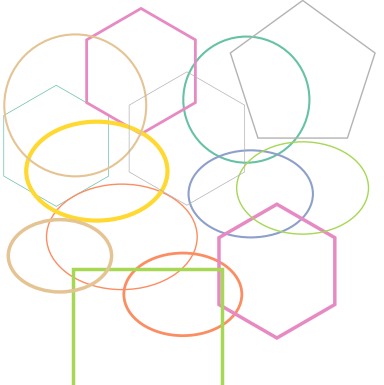[{"shape": "hexagon", "thickness": 0.5, "radius": 0.79, "center": [0.146, 0.621]}, {"shape": "circle", "thickness": 1.5, "radius": 0.82, "center": [0.64, 0.741]}, {"shape": "oval", "thickness": 2, "radius": 0.77, "center": [0.475, 0.235]}, {"shape": "oval", "thickness": 1, "radius": 0.98, "center": [0.316, 0.385]}, {"shape": "oval", "thickness": 1.5, "radius": 0.81, "center": [0.651, 0.496]}, {"shape": "hexagon", "thickness": 2.5, "radius": 0.87, "center": [0.719, 0.296]}, {"shape": "hexagon", "thickness": 2, "radius": 0.82, "center": [0.366, 0.815]}, {"shape": "oval", "thickness": 1, "radius": 0.86, "center": [0.786, 0.512]}, {"shape": "square", "thickness": 2.5, "radius": 0.97, "center": [0.383, 0.108]}, {"shape": "oval", "thickness": 3, "radius": 0.92, "center": [0.252, 0.555]}, {"shape": "circle", "thickness": 1.5, "radius": 0.92, "center": [0.196, 0.726]}, {"shape": "oval", "thickness": 2.5, "radius": 0.67, "center": [0.156, 0.336]}, {"shape": "pentagon", "thickness": 1, "radius": 0.99, "center": [0.786, 0.801]}, {"shape": "hexagon", "thickness": 0.5, "radius": 0.87, "center": [0.485, 0.64]}]